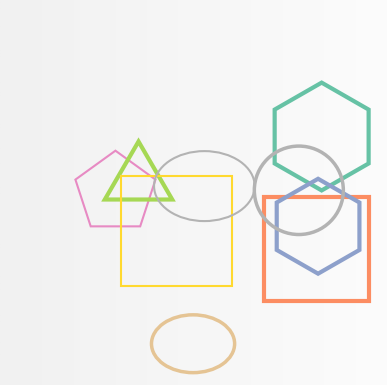[{"shape": "hexagon", "thickness": 3, "radius": 0.7, "center": [0.83, 0.645]}, {"shape": "square", "thickness": 3, "radius": 0.67, "center": [0.817, 0.353]}, {"shape": "hexagon", "thickness": 3, "radius": 0.62, "center": [0.821, 0.412]}, {"shape": "pentagon", "thickness": 1.5, "radius": 0.54, "center": [0.298, 0.5]}, {"shape": "triangle", "thickness": 3, "radius": 0.5, "center": [0.357, 0.532]}, {"shape": "square", "thickness": 1.5, "radius": 0.71, "center": [0.456, 0.399]}, {"shape": "oval", "thickness": 2.5, "radius": 0.54, "center": [0.498, 0.107]}, {"shape": "circle", "thickness": 2.5, "radius": 0.57, "center": [0.771, 0.506]}, {"shape": "oval", "thickness": 1.5, "radius": 0.65, "center": [0.527, 0.517]}]